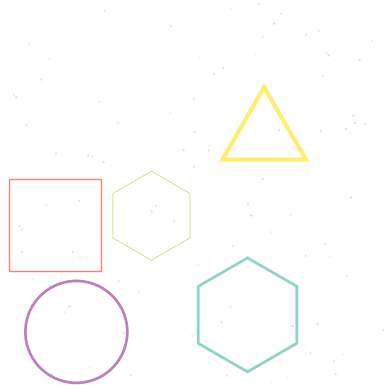[{"shape": "hexagon", "thickness": 2, "radius": 0.74, "center": [0.643, 0.182]}, {"shape": "square", "thickness": 1, "radius": 0.6, "center": [0.142, 0.415]}, {"shape": "hexagon", "thickness": 0.5, "radius": 0.58, "center": [0.393, 0.44]}, {"shape": "circle", "thickness": 2, "radius": 0.66, "center": [0.198, 0.138]}, {"shape": "triangle", "thickness": 3, "radius": 0.63, "center": [0.686, 0.648]}]